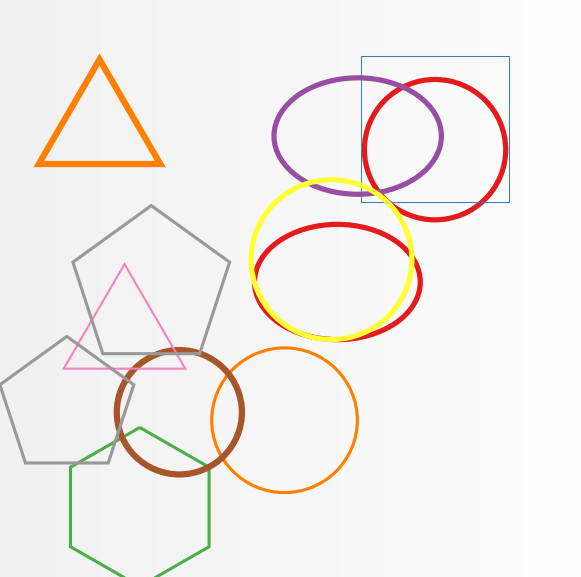[{"shape": "oval", "thickness": 2.5, "radius": 0.71, "center": [0.58, 0.511]}, {"shape": "circle", "thickness": 2.5, "radius": 0.61, "center": [0.748, 0.74]}, {"shape": "square", "thickness": 0.5, "radius": 0.63, "center": [0.748, 0.776]}, {"shape": "hexagon", "thickness": 1.5, "radius": 0.69, "center": [0.24, 0.121]}, {"shape": "oval", "thickness": 2.5, "radius": 0.72, "center": [0.615, 0.764]}, {"shape": "circle", "thickness": 1.5, "radius": 0.63, "center": [0.49, 0.271]}, {"shape": "triangle", "thickness": 3, "radius": 0.6, "center": [0.171, 0.775]}, {"shape": "circle", "thickness": 2.5, "radius": 0.69, "center": [0.57, 0.55]}, {"shape": "circle", "thickness": 3, "radius": 0.54, "center": [0.309, 0.285]}, {"shape": "triangle", "thickness": 1, "radius": 0.6, "center": [0.214, 0.421]}, {"shape": "pentagon", "thickness": 1.5, "radius": 0.71, "center": [0.26, 0.501]}, {"shape": "pentagon", "thickness": 1.5, "radius": 0.61, "center": [0.115, 0.295]}]